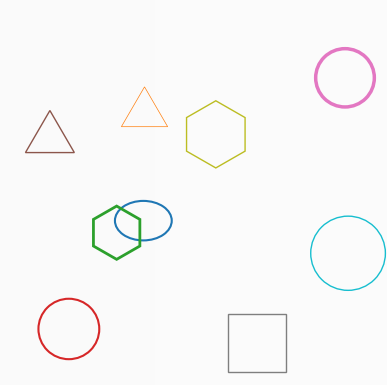[{"shape": "oval", "thickness": 1.5, "radius": 0.37, "center": [0.37, 0.427]}, {"shape": "triangle", "thickness": 0.5, "radius": 0.34, "center": [0.373, 0.705]}, {"shape": "hexagon", "thickness": 2, "radius": 0.35, "center": [0.301, 0.396]}, {"shape": "circle", "thickness": 1.5, "radius": 0.39, "center": [0.178, 0.146]}, {"shape": "triangle", "thickness": 1, "radius": 0.36, "center": [0.129, 0.64]}, {"shape": "circle", "thickness": 2.5, "radius": 0.38, "center": [0.89, 0.798]}, {"shape": "square", "thickness": 1, "radius": 0.37, "center": [0.662, 0.11]}, {"shape": "hexagon", "thickness": 1, "radius": 0.44, "center": [0.557, 0.651]}, {"shape": "circle", "thickness": 1, "radius": 0.48, "center": [0.898, 0.342]}]